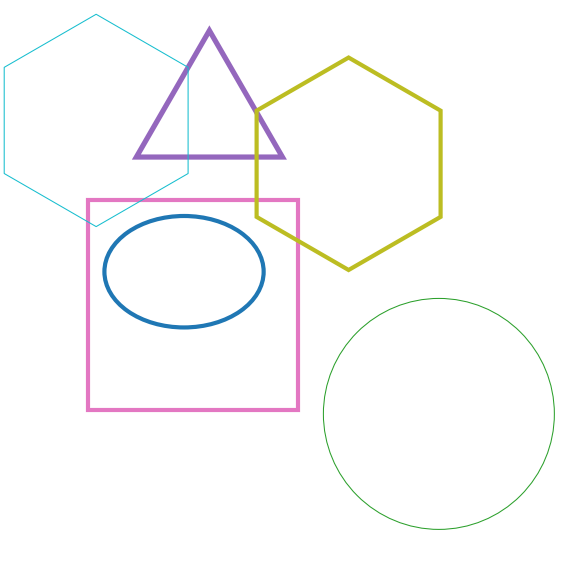[{"shape": "oval", "thickness": 2, "radius": 0.69, "center": [0.319, 0.529]}, {"shape": "circle", "thickness": 0.5, "radius": 1.0, "center": [0.76, 0.282]}, {"shape": "triangle", "thickness": 2.5, "radius": 0.73, "center": [0.363, 0.8]}, {"shape": "square", "thickness": 2, "radius": 0.91, "center": [0.334, 0.471]}, {"shape": "hexagon", "thickness": 2, "radius": 0.92, "center": [0.604, 0.716]}, {"shape": "hexagon", "thickness": 0.5, "radius": 0.92, "center": [0.166, 0.791]}]